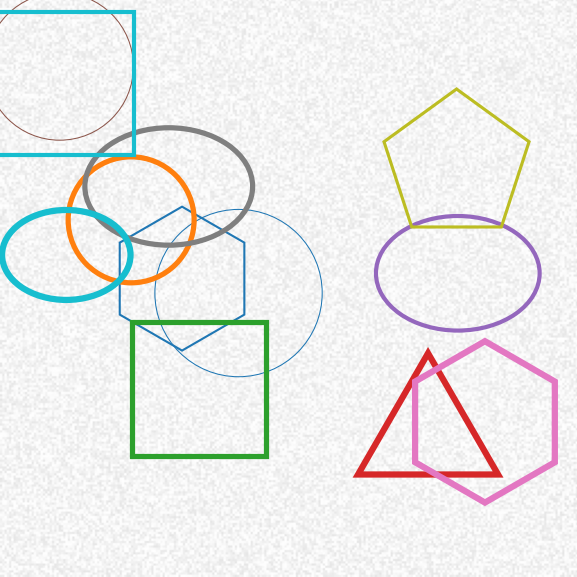[{"shape": "circle", "thickness": 0.5, "radius": 0.72, "center": [0.413, 0.492]}, {"shape": "hexagon", "thickness": 1, "radius": 0.62, "center": [0.315, 0.517]}, {"shape": "circle", "thickness": 2.5, "radius": 0.55, "center": [0.227, 0.618]}, {"shape": "square", "thickness": 2.5, "radius": 0.58, "center": [0.344, 0.326]}, {"shape": "triangle", "thickness": 3, "radius": 0.7, "center": [0.741, 0.247]}, {"shape": "oval", "thickness": 2, "radius": 0.71, "center": [0.793, 0.526]}, {"shape": "circle", "thickness": 0.5, "radius": 0.64, "center": [0.103, 0.884]}, {"shape": "hexagon", "thickness": 3, "radius": 0.7, "center": [0.84, 0.269]}, {"shape": "oval", "thickness": 2.5, "radius": 0.73, "center": [0.292, 0.676]}, {"shape": "pentagon", "thickness": 1.5, "radius": 0.66, "center": [0.791, 0.713]}, {"shape": "oval", "thickness": 3, "radius": 0.56, "center": [0.115, 0.558]}, {"shape": "square", "thickness": 2, "radius": 0.62, "center": [0.108, 0.855]}]